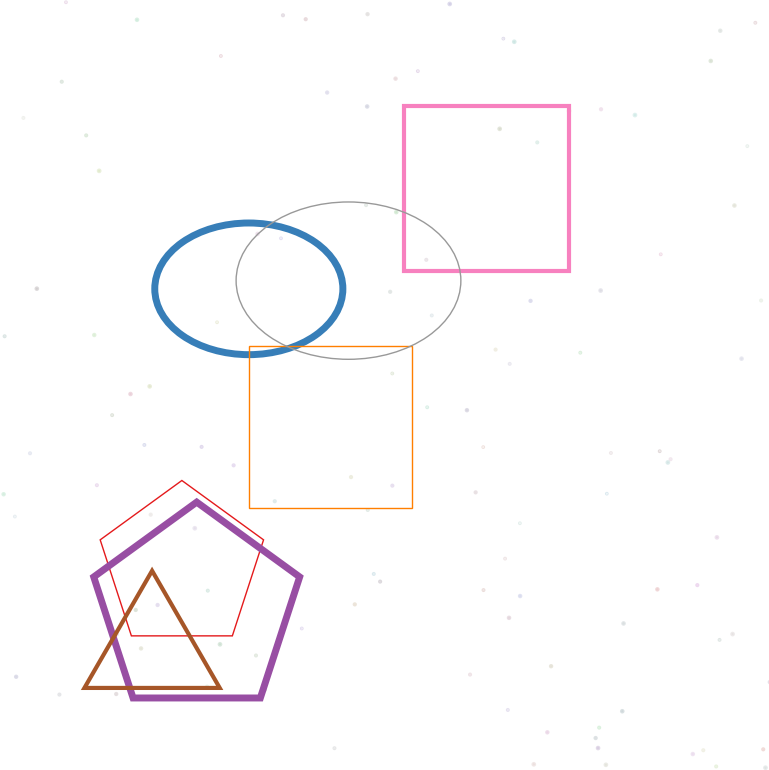[{"shape": "pentagon", "thickness": 0.5, "radius": 0.56, "center": [0.236, 0.264]}, {"shape": "oval", "thickness": 2.5, "radius": 0.61, "center": [0.323, 0.625]}, {"shape": "pentagon", "thickness": 2.5, "radius": 0.7, "center": [0.255, 0.207]}, {"shape": "square", "thickness": 0.5, "radius": 0.53, "center": [0.43, 0.445]}, {"shape": "triangle", "thickness": 1.5, "radius": 0.51, "center": [0.198, 0.157]}, {"shape": "square", "thickness": 1.5, "radius": 0.54, "center": [0.632, 0.755]}, {"shape": "oval", "thickness": 0.5, "radius": 0.73, "center": [0.453, 0.636]}]